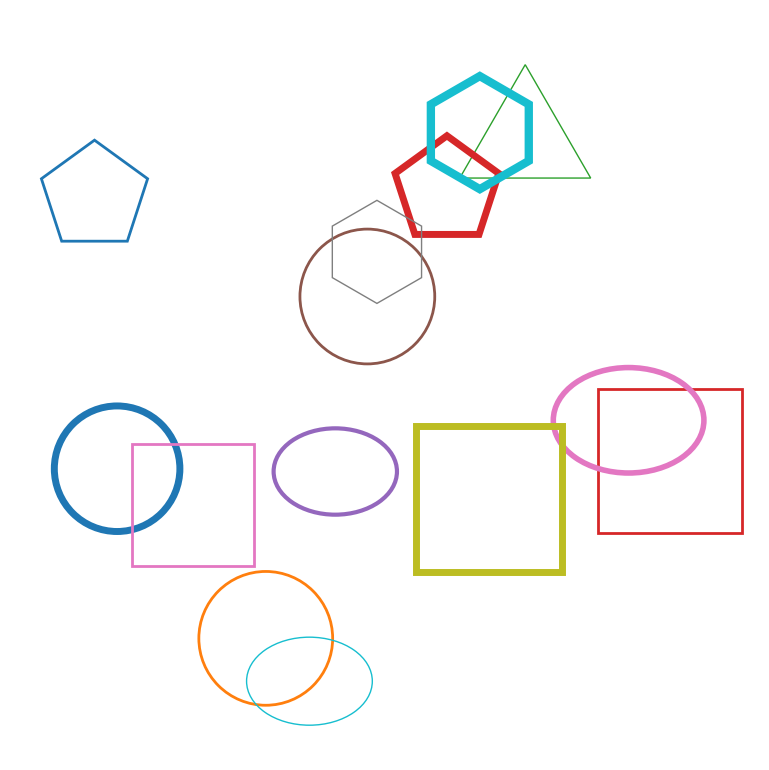[{"shape": "circle", "thickness": 2.5, "radius": 0.41, "center": [0.152, 0.391]}, {"shape": "pentagon", "thickness": 1, "radius": 0.36, "center": [0.123, 0.745]}, {"shape": "circle", "thickness": 1, "radius": 0.43, "center": [0.345, 0.171]}, {"shape": "triangle", "thickness": 0.5, "radius": 0.49, "center": [0.682, 0.818]}, {"shape": "square", "thickness": 1, "radius": 0.47, "center": [0.87, 0.401]}, {"shape": "pentagon", "thickness": 2.5, "radius": 0.35, "center": [0.58, 0.753]}, {"shape": "oval", "thickness": 1.5, "radius": 0.4, "center": [0.435, 0.388]}, {"shape": "circle", "thickness": 1, "radius": 0.44, "center": [0.477, 0.615]}, {"shape": "square", "thickness": 1, "radius": 0.39, "center": [0.251, 0.344]}, {"shape": "oval", "thickness": 2, "radius": 0.49, "center": [0.816, 0.454]}, {"shape": "hexagon", "thickness": 0.5, "radius": 0.33, "center": [0.49, 0.673]}, {"shape": "square", "thickness": 2.5, "radius": 0.47, "center": [0.635, 0.352]}, {"shape": "hexagon", "thickness": 3, "radius": 0.37, "center": [0.623, 0.828]}, {"shape": "oval", "thickness": 0.5, "radius": 0.41, "center": [0.402, 0.115]}]